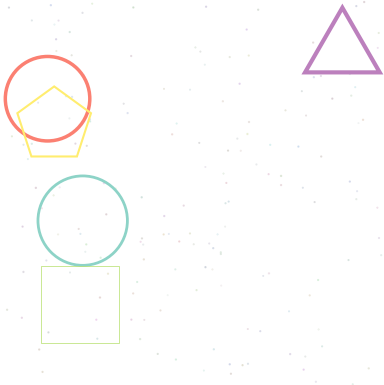[{"shape": "circle", "thickness": 2, "radius": 0.58, "center": [0.215, 0.427]}, {"shape": "circle", "thickness": 2.5, "radius": 0.55, "center": [0.124, 0.744]}, {"shape": "square", "thickness": 0.5, "radius": 0.5, "center": [0.207, 0.209]}, {"shape": "triangle", "thickness": 3, "radius": 0.56, "center": [0.889, 0.868]}, {"shape": "pentagon", "thickness": 1.5, "radius": 0.5, "center": [0.141, 0.675]}]